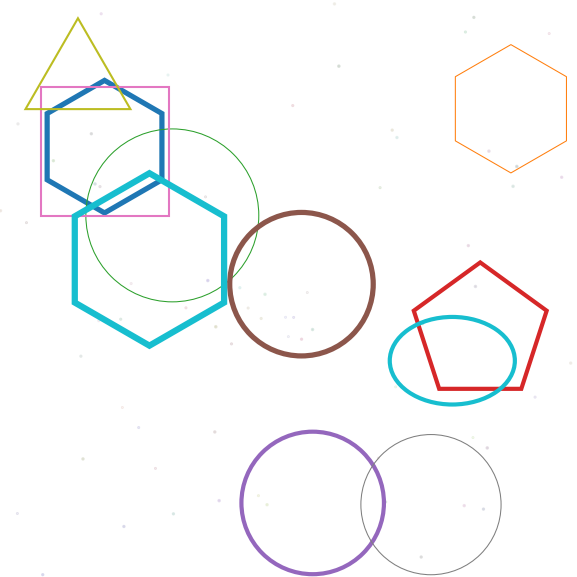[{"shape": "hexagon", "thickness": 2.5, "radius": 0.57, "center": [0.181, 0.745]}, {"shape": "hexagon", "thickness": 0.5, "radius": 0.56, "center": [0.885, 0.811]}, {"shape": "circle", "thickness": 0.5, "radius": 0.75, "center": [0.298, 0.626]}, {"shape": "pentagon", "thickness": 2, "radius": 0.6, "center": [0.832, 0.424]}, {"shape": "circle", "thickness": 2, "radius": 0.62, "center": [0.541, 0.128]}, {"shape": "circle", "thickness": 2.5, "radius": 0.62, "center": [0.522, 0.507]}, {"shape": "square", "thickness": 1, "radius": 0.56, "center": [0.182, 0.737]}, {"shape": "circle", "thickness": 0.5, "radius": 0.61, "center": [0.746, 0.125]}, {"shape": "triangle", "thickness": 1, "radius": 0.52, "center": [0.135, 0.863]}, {"shape": "hexagon", "thickness": 3, "radius": 0.75, "center": [0.259, 0.55]}, {"shape": "oval", "thickness": 2, "radius": 0.54, "center": [0.783, 0.375]}]